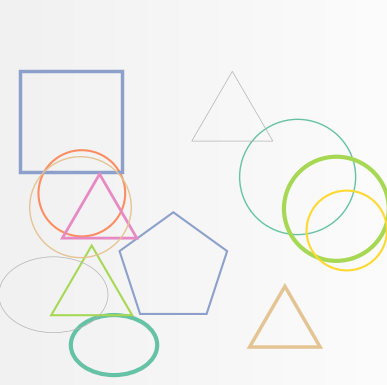[{"shape": "oval", "thickness": 3, "radius": 0.56, "center": [0.294, 0.104]}, {"shape": "circle", "thickness": 1, "radius": 0.75, "center": [0.768, 0.54]}, {"shape": "circle", "thickness": 1.5, "radius": 0.56, "center": [0.211, 0.498]}, {"shape": "square", "thickness": 2.5, "radius": 0.66, "center": [0.184, 0.685]}, {"shape": "pentagon", "thickness": 1.5, "radius": 0.73, "center": [0.447, 0.303]}, {"shape": "triangle", "thickness": 2, "radius": 0.55, "center": [0.257, 0.437]}, {"shape": "triangle", "thickness": 1.5, "radius": 0.6, "center": [0.237, 0.242]}, {"shape": "circle", "thickness": 3, "radius": 0.68, "center": [0.868, 0.458]}, {"shape": "circle", "thickness": 1.5, "radius": 0.52, "center": [0.895, 0.401]}, {"shape": "circle", "thickness": 1, "radius": 0.66, "center": [0.208, 0.462]}, {"shape": "triangle", "thickness": 2.5, "radius": 0.53, "center": [0.735, 0.151]}, {"shape": "oval", "thickness": 0.5, "radius": 0.7, "center": [0.138, 0.234]}, {"shape": "triangle", "thickness": 0.5, "radius": 0.6, "center": [0.6, 0.694]}]